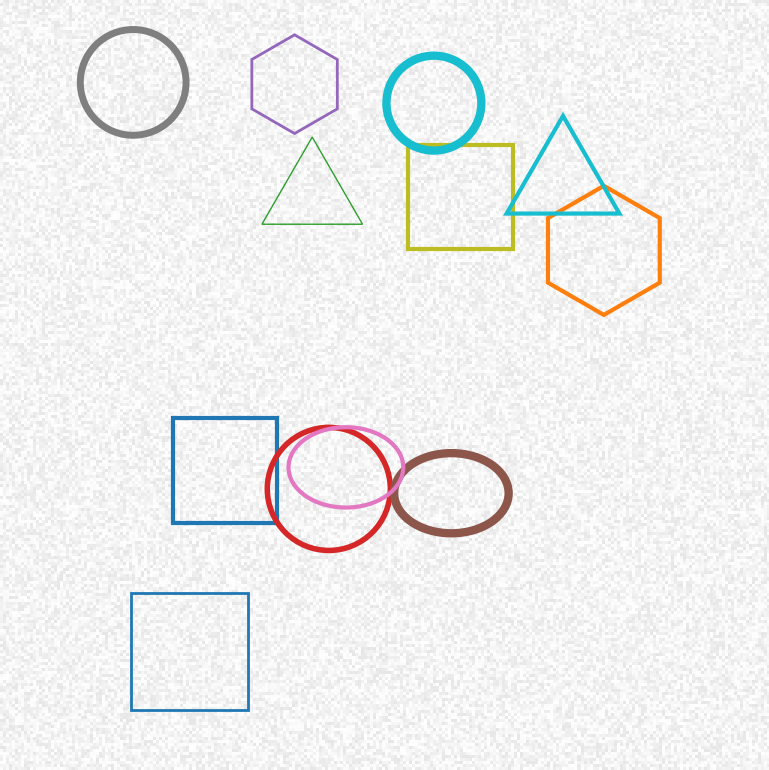[{"shape": "square", "thickness": 1.5, "radius": 0.34, "center": [0.292, 0.389]}, {"shape": "square", "thickness": 1, "radius": 0.38, "center": [0.246, 0.154]}, {"shape": "hexagon", "thickness": 1.5, "radius": 0.42, "center": [0.784, 0.675]}, {"shape": "triangle", "thickness": 0.5, "radius": 0.38, "center": [0.405, 0.747]}, {"shape": "circle", "thickness": 2, "radius": 0.4, "center": [0.427, 0.365]}, {"shape": "hexagon", "thickness": 1, "radius": 0.32, "center": [0.383, 0.891]}, {"shape": "oval", "thickness": 3, "radius": 0.37, "center": [0.586, 0.359]}, {"shape": "oval", "thickness": 1.5, "radius": 0.37, "center": [0.449, 0.393]}, {"shape": "circle", "thickness": 2.5, "radius": 0.34, "center": [0.173, 0.893]}, {"shape": "square", "thickness": 1.5, "radius": 0.34, "center": [0.598, 0.744]}, {"shape": "circle", "thickness": 3, "radius": 0.31, "center": [0.563, 0.866]}, {"shape": "triangle", "thickness": 1.5, "radius": 0.42, "center": [0.731, 0.765]}]